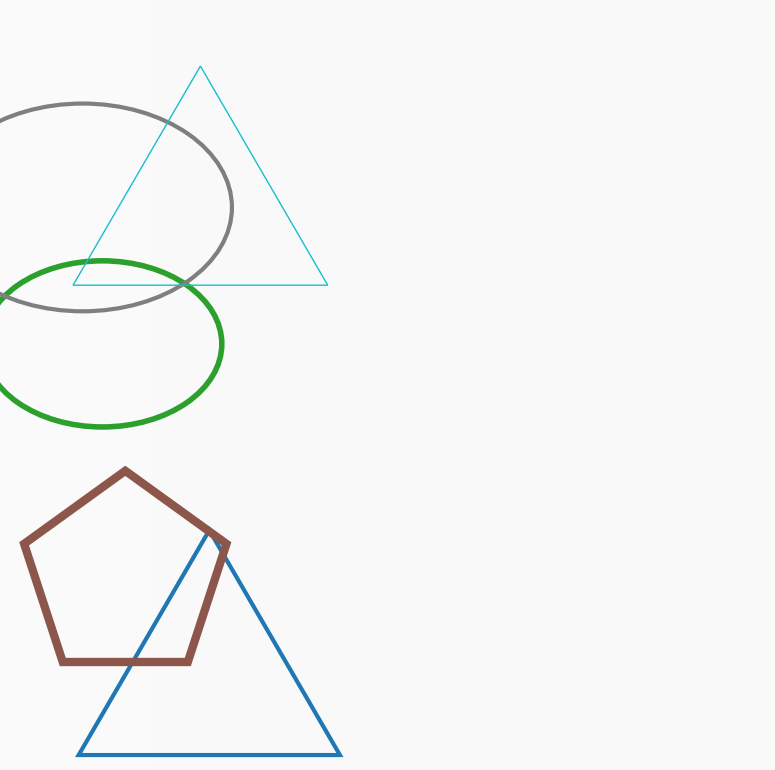[{"shape": "triangle", "thickness": 1.5, "radius": 0.97, "center": [0.27, 0.117]}, {"shape": "oval", "thickness": 2, "radius": 0.77, "center": [0.132, 0.553]}, {"shape": "pentagon", "thickness": 3, "radius": 0.69, "center": [0.162, 0.251]}, {"shape": "oval", "thickness": 1.5, "radius": 0.96, "center": [0.107, 0.731]}, {"shape": "triangle", "thickness": 0.5, "radius": 0.95, "center": [0.259, 0.724]}]